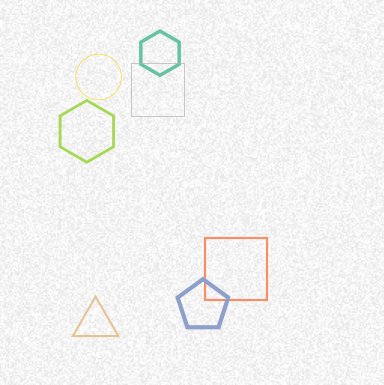[{"shape": "hexagon", "thickness": 2.5, "radius": 0.29, "center": [0.416, 0.862]}, {"shape": "square", "thickness": 1.5, "radius": 0.4, "center": [0.612, 0.302]}, {"shape": "pentagon", "thickness": 3, "radius": 0.35, "center": [0.527, 0.206]}, {"shape": "hexagon", "thickness": 2, "radius": 0.4, "center": [0.226, 0.659]}, {"shape": "circle", "thickness": 0.5, "radius": 0.3, "center": [0.256, 0.8]}, {"shape": "triangle", "thickness": 1.5, "radius": 0.34, "center": [0.248, 0.161]}, {"shape": "square", "thickness": 0.5, "radius": 0.34, "center": [0.409, 0.767]}]